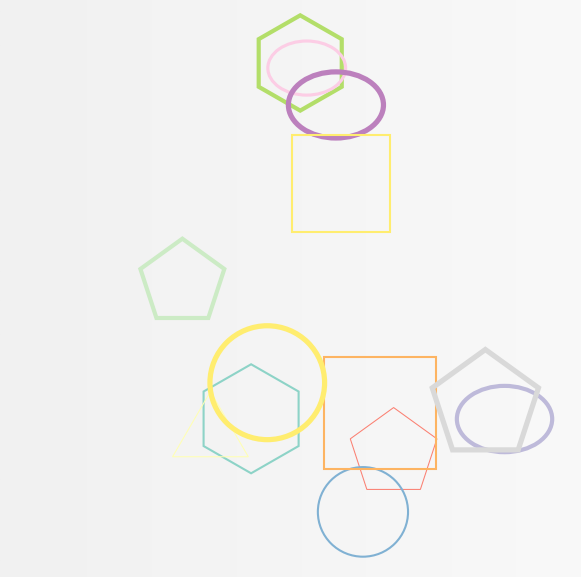[{"shape": "hexagon", "thickness": 1, "radius": 0.47, "center": [0.432, 0.274]}, {"shape": "triangle", "thickness": 0.5, "radius": 0.38, "center": [0.362, 0.246]}, {"shape": "oval", "thickness": 2, "radius": 0.41, "center": [0.868, 0.274]}, {"shape": "pentagon", "thickness": 0.5, "radius": 0.39, "center": [0.677, 0.215]}, {"shape": "circle", "thickness": 1, "radius": 0.39, "center": [0.624, 0.113]}, {"shape": "square", "thickness": 1, "radius": 0.48, "center": [0.653, 0.284]}, {"shape": "hexagon", "thickness": 2, "radius": 0.41, "center": [0.517, 0.89]}, {"shape": "oval", "thickness": 1.5, "radius": 0.33, "center": [0.528, 0.881]}, {"shape": "pentagon", "thickness": 2.5, "radius": 0.48, "center": [0.835, 0.298]}, {"shape": "oval", "thickness": 2.5, "radius": 0.41, "center": [0.578, 0.817]}, {"shape": "pentagon", "thickness": 2, "radius": 0.38, "center": [0.314, 0.51]}, {"shape": "circle", "thickness": 2.5, "radius": 0.49, "center": [0.46, 0.336]}, {"shape": "square", "thickness": 1, "radius": 0.42, "center": [0.587, 0.682]}]